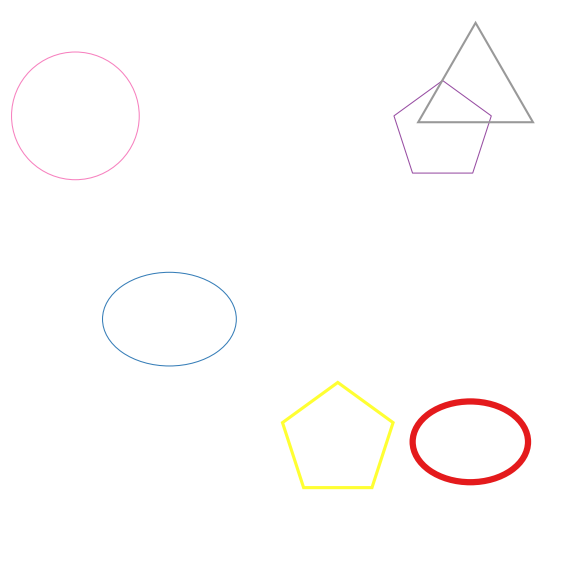[{"shape": "oval", "thickness": 3, "radius": 0.5, "center": [0.814, 0.234]}, {"shape": "oval", "thickness": 0.5, "radius": 0.58, "center": [0.293, 0.447]}, {"shape": "pentagon", "thickness": 0.5, "radius": 0.44, "center": [0.766, 0.771]}, {"shape": "pentagon", "thickness": 1.5, "radius": 0.5, "center": [0.585, 0.236]}, {"shape": "circle", "thickness": 0.5, "radius": 0.55, "center": [0.131, 0.799]}, {"shape": "triangle", "thickness": 1, "radius": 0.57, "center": [0.824, 0.845]}]